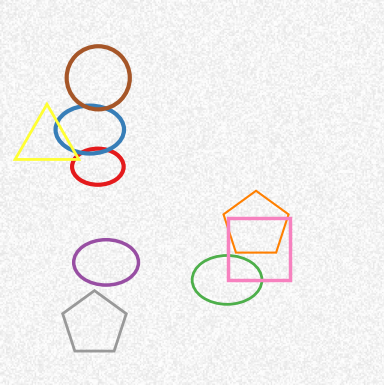[{"shape": "oval", "thickness": 3, "radius": 0.33, "center": [0.254, 0.567]}, {"shape": "oval", "thickness": 3, "radius": 0.44, "center": [0.233, 0.663]}, {"shape": "oval", "thickness": 2, "radius": 0.45, "center": [0.59, 0.273]}, {"shape": "oval", "thickness": 2.5, "radius": 0.42, "center": [0.276, 0.318]}, {"shape": "pentagon", "thickness": 1.5, "radius": 0.44, "center": [0.665, 0.416]}, {"shape": "triangle", "thickness": 2, "radius": 0.48, "center": [0.122, 0.634]}, {"shape": "circle", "thickness": 3, "radius": 0.41, "center": [0.255, 0.798]}, {"shape": "square", "thickness": 2.5, "radius": 0.4, "center": [0.672, 0.353]}, {"shape": "pentagon", "thickness": 2, "radius": 0.43, "center": [0.245, 0.158]}]